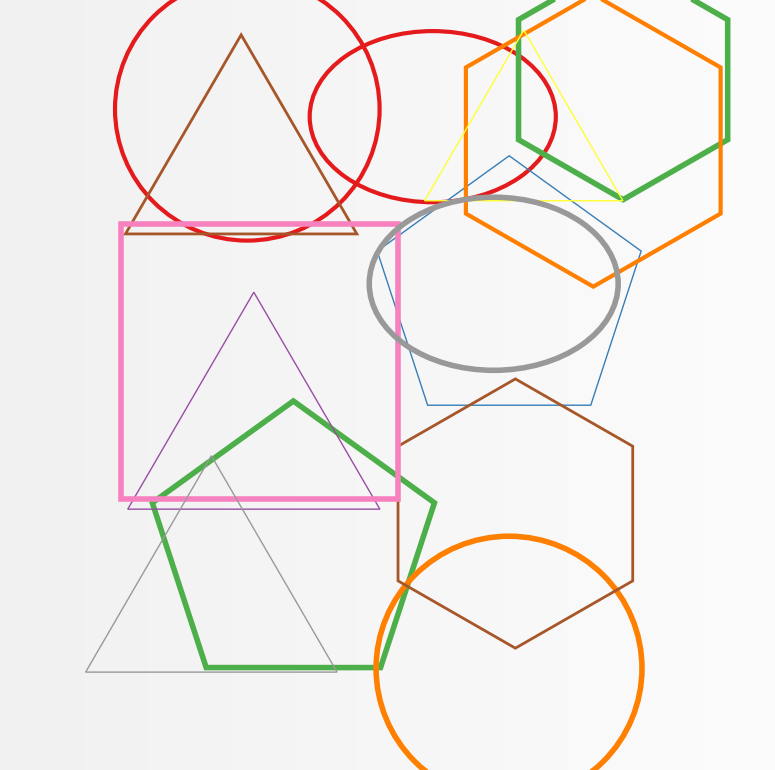[{"shape": "circle", "thickness": 1.5, "radius": 0.85, "center": [0.319, 0.858]}, {"shape": "oval", "thickness": 1.5, "radius": 0.79, "center": [0.558, 0.848]}, {"shape": "pentagon", "thickness": 0.5, "radius": 0.9, "center": [0.657, 0.619]}, {"shape": "pentagon", "thickness": 2, "radius": 0.96, "center": [0.379, 0.288]}, {"shape": "hexagon", "thickness": 2, "radius": 0.78, "center": [0.804, 0.897]}, {"shape": "triangle", "thickness": 0.5, "radius": 0.94, "center": [0.327, 0.433]}, {"shape": "circle", "thickness": 2, "radius": 0.86, "center": [0.657, 0.132]}, {"shape": "hexagon", "thickness": 1.5, "radius": 0.95, "center": [0.765, 0.817]}, {"shape": "triangle", "thickness": 0.5, "radius": 0.74, "center": [0.676, 0.813]}, {"shape": "hexagon", "thickness": 1, "radius": 0.87, "center": [0.665, 0.333]}, {"shape": "triangle", "thickness": 1, "radius": 0.86, "center": [0.311, 0.782]}, {"shape": "square", "thickness": 2, "radius": 0.89, "center": [0.335, 0.53]}, {"shape": "triangle", "thickness": 0.5, "radius": 0.94, "center": [0.273, 0.221]}, {"shape": "oval", "thickness": 2, "radius": 0.8, "center": [0.637, 0.631]}]